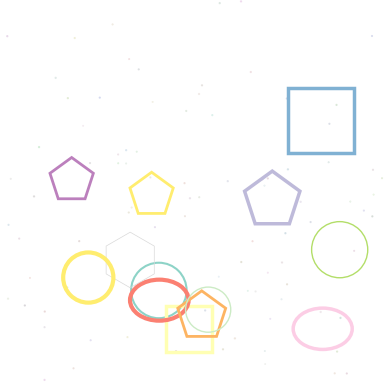[{"shape": "circle", "thickness": 1.5, "radius": 0.36, "center": [0.413, 0.246]}, {"shape": "square", "thickness": 2.5, "radius": 0.3, "center": [0.491, 0.147]}, {"shape": "pentagon", "thickness": 2.5, "radius": 0.38, "center": [0.707, 0.48]}, {"shape": "oval", "thickness": 3, "radius": 0.38, "center": [0.414, 0.22]}, {"shape": "square", "thickness": 2.5, "radius": 0.42, "center": [0.834, 0.687]}, {"shape": "pentagon", "thickness": 2, "radius": 0.33, "center": [0.524, 0.179]}, {"shape": "circle", "thickness": 1, "radius": 0.36, "center": [0.882, 0.351]}, {"shape": "oval", "thickness": 2.5, "radius": 0.38, "center": [0.838, 0.146]}, {"shape": "hexagon", "thickness": 0.5, "radius": 0.36, "center": [0.338, 0.325]}, {"shape": "pentagon", "thickness": 2, "radius": 0.3, "center": [0.186, 0.532]}, {"shape": "circle", "thickness": 1, "radius": 0.29, "center": [0.541, 0.196]}, {"shape": "pentagon", "thickness": 2, "radius": 0.3, "center": [0.394, 0.493]}, {"shape": "circle", "thickness": 3, "radius": 0.33, "center": [0.229, 0.279]}]